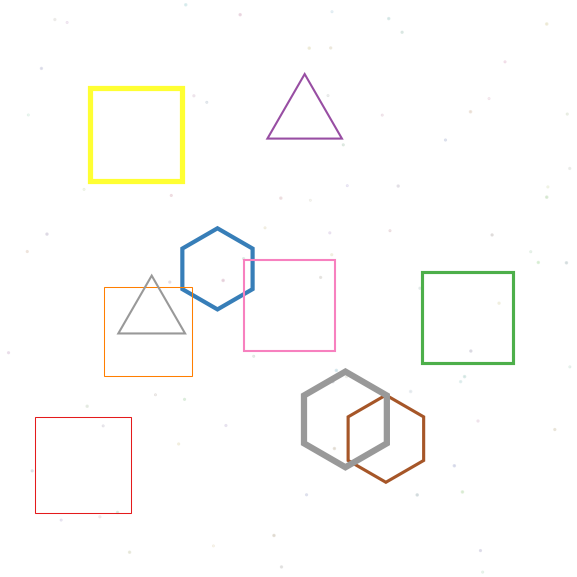[{"shape": "square", "thickness": 0.5, "radius": 0.42, "center": [0.143, 0.194]}, {"shape": "hexagon", "thickness": 2, "radius": 0.35, "center": [0.377, 0.534]}, {"shape": "square", "thickness": 1.5, "radius": 0.39, "center": [0.809, 0.449]}, {"shape": "triangle", "thickness": 1, "radius": 0.37, "center": [0.528, 0.796]}, {"shape": "square", "thickness": 0.5, "radius": 0.38, "center": [0.256, 0.425]}, {"shape": "square", "thickness": 2.5, "radius": 0.4, "center": [0.236, 0.766]}, {"shape": "hexagon", "thickness": 1.5, "radius": 0.38, "center": [0.668, 0.24]}, {"shape": "square", "thickness": 1, "radius": 0.39, "center": [0.502, 0.47]}, {"shape": "triangle", "thickness": 1, "radius": 0.33, "center": [0.263, 0.455]}, {"shape": "hexagon", "thickness": 3, "radius": 0.41, "center": [0.598, 0.273]}]